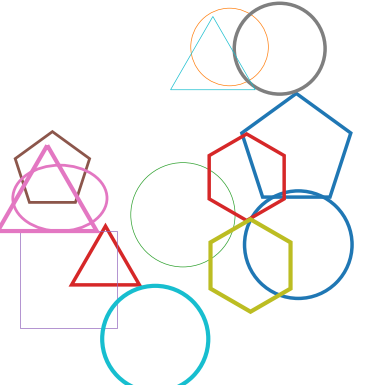[{"shape": "pentagon", "thickness": 2.5, "radius": 0.74, "center": [0.77, 0.608]}, {"shape": "circle", "thickness": 2.5, "radius": 0.7, "center": [0.775, 0.365]}, {"shape": "circle", "thickness": 0.5, "radius": 0.5, "center": [0.596, 0.878]}, {"shape": "circle", "thickness": 0.5, "radius": 0.68, "center": [0.475, 0.442]}, {"shape": "hexagon", "thickness": 2.5, "radius": 0.56, "center": [0.641, 0.54]}, {"shape": "triangle", "thickness": 2.5, "radius": 0.51, "center": [0.274, 0.311]}, {"shape": "square", "thickness": 0.5, "radius": 0.63, "center": [0.178, 0.274]}, {"shape": "pentagon", "thickness": 2, "radius": 0.51, "center": [0.136, 0.556]}, {"shape": "triangle", "thickness": 3, "radius": 0.74, "center": [0.123, 0.474]}, {"shape": "oval", "thickness": 2, "radius": 0.61, "center": [0.156, 0.485]}, {"shape": "circle", "thickness": 2.5, "radius": 0.59, "center": [0.726, 0.874]}, {"shape": "hexagon", "thickness": 3, "radius": 0.6, "center": [0.651, 0.31]}, {"shape": "circle", "thickness": 3, "radius": 0.69, "center": [0.403, 0.12]}, {"shape": "triangle", "thickness": 0.5, "radius": 0.63, "center": [0.553, 0.83]}]